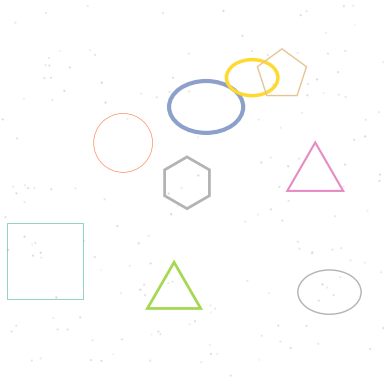[{"shape": "square", "thickness": 0.5, "radius": 0.5, "center": [0.117, 0.322]}, {"shape": "circle", "thickness": 0.5, "radius": 0.38, "center": [0.32, 0.629]}, {"shape": "oval", "thickness": 3, "radius": 0.48, "center": [0.535, 0.722]}, {"shape": "triangle", "thickness": 1.5, "radius": 0.42, "center": [0.819, 0.546]}, {"shape": "triangle", "thickness": 2, "radius": 0.4, "center": [0.452, 0.239]}, {"shape": "oval", "thickness": 2.5, "radius": 0.33, "center": [0.655, 0.798]}, {"shape": "pentagon", "thickness": 1, "radius": 0.34, "center": [0.732, 0.806]}, {"shape": "hexagon", "thickness": 2, "radius": 0.34, "center": [0.486, 0.525]}, {"shape": "oval", "thickness": 1, "radius": 0.41, "center": [0.856, 0.241]}]